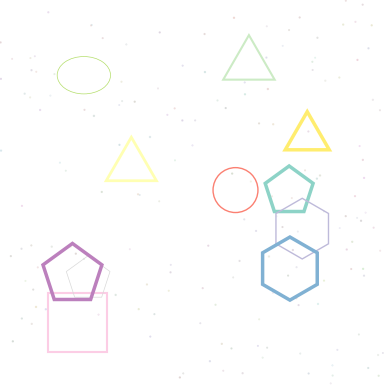[{"shape": "pentagon", "thickness": 2.5, "radius": 0.33, "center": [0.751, 0.503]}, {"shape": "triangle", "thickness": 2, "radius": 0.38, "center": [0.341, 0.568]}, {"shape": "hexagon", "thickness": 1, "radius": 0.39, "center": [0.785, 0.406]}, {"shape": "circle", "thickness": 1, "radius": 0.29, "center": [0.612, 0.506]}, {"shape": "hexagon", "thickness": 2.5, "radius": 0.41, "center": [0.753, 0.302]}, {"shape": "oval", "thickness": 0.5, "radius": 0.35, "center": [0.218, 0.805]}, {"shape": "square", "thickness": 1.5, "radius": 0.38, "center": [0.2, 0.162]}, {"shape": "pentagon", "thickness": 0.5, "radius": 0.3, "center": [0.229, 0.276]}, {"shape": "pentagon", "thickness": 2.5, "radius": 0.4, "center": [0.188, 0.287]}, {"shape": "triangle", "thickness": 1.5, "radius": 0.39, "center": [0.647, 0.832]}, {"shape": "triangle", "thickness": 2.5, "radius": 0.33, "center": [0.798, 0.644]}]